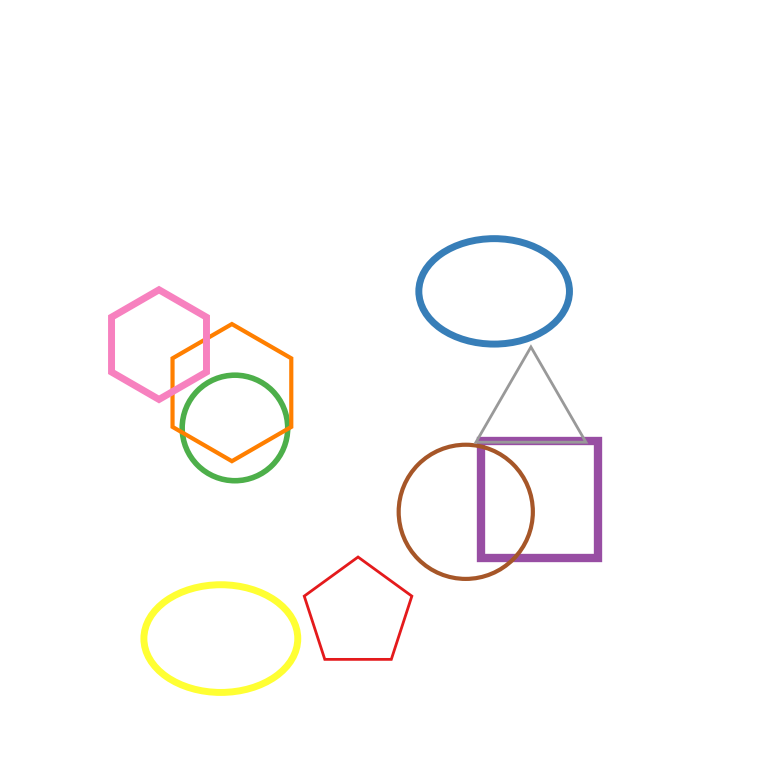[{"shape": "pentagon", "thickness": 1, "radius": 0.37, "center": [0.465, 0.203]}, {"shape": "oval", "thickness": 2.5, "radius": 0.49, "center": [0.642, 0.622]}, {"shape": "circle", "thickness": 2, "radius": 0.34, "center": [0.305, 0.444]}, {"shape": "square", "thickness": 3, "radius": 0.38, "center": [0.7, 0.351]}, {"shape": "hexagon", "thickness": 1.5, "radius": 0.45, "center": [0.301, 0.49]}, {"shape": "oval", "thickness": 2.5, "radius": 0.5, "center": [0.287, 0.171]}, {"shape": "circle", "thickness": 1.5, "radius": 0.44, "center": [0.605, 0.335]}, {"shape": "hexagon", "thickness": 2.5, "radius": 0.36, "center": [0.207, 0.552]}, {"shape": "triangle", "thickness": 1, "radius": 0.41, "center": [0.69, 0.467]}]